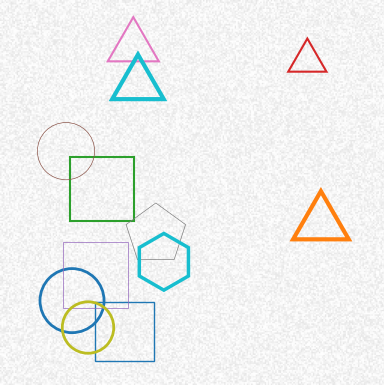[{"shape": "square", "thickness": 1, "radius": 0.38, "center": [0.323, 0.138]}, {"shape": "circle", "thickness": 2, "radius": 0.42, "center": [0.187, 0.219]}, {"shape": "triangle", "thickness": 3, "radius": 0.42, "center": [0.834, 0.42]}, {"shape": "square", "thickness": 1.5, "radius": 0.41, "center": [0.265, 0.509]}, {"shape": "triangle", "thickness": 1.5, "radius": 0.29, "center": [0.798, 0.843]}, {"shape": "square", "thickness": 0.5, "radius": 0.42, "center": [0.248, 0.286]}, {"shape": "circle", "thickness": 0.5, "radius": 0.37, "center": [0.171, 0.607]}, {"shape": "triangle", "thickness": 1.5, "radius": 0.38, "center": [0.346, 0.879]}, {"shape": "pentagon", "thickness": 0.5, "radius": 0.41, "center": [0.405, 0.392]}, {"shape": "circle", "thickness": 2, "radius": 0.33, "center": [0.229, 0.149]}, {"shape": "hexagon", "thickness": 2.5, "radius": 0.37, "center": [0.426, 0.32]}, {"shape": "triangle", "thickness": 3, "radius": 0.39, "center": [0.358, 0.781]}]